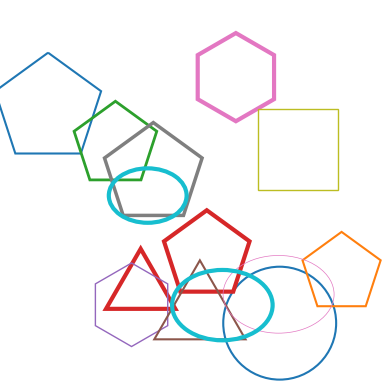[{"shape": "pentagon", "thickness": 1.5, "radius": 0.72, "center": [0.125, 0.718]}, {"shape": "circle", "thickness": 1.5, "radius": 0.73, "center": [0.726, 0.161]}, {"shape": "pentagon", "thickness": 1.5, "radius": 0.53, "center": [0.887, 0.291]}, {"shape": "pentagon", "thickness": 2, "radius": 0.56, "center": [0.3, 0.624]}, {"shape": "pentagon", "thickness": 3, "radius": 0.58, "center": [0.537, 0.337]}, {"shape": "triangle", "thickness": 3, "radius": 0.52, "center": [0.365, 0.25]}, {"shape": "hexagon", "thickness": 1, "radius": 0.54, "center": [0.342, 0.208]}, {"shape": "triangle", "thickness": 1.5, "radius": 0.68, "center": [0.519, 0.187]}, {"shape": "hexagon", "thickness": 3, "radius": 0.57, "center": [0.613, 0.8]}, {"shape": "oval", "thickness": 0.5, "radius": 0.72, "center": [0.724, 0.236]}, {"shape": "pentagon", "thickness": 2.5, "radius": 0.67, "center": [0.398, 0.548]}, {"shape": "square", "thickness": 1, "radius": 0.52, "center": [0.774, 0.611]}, {"shape": "oval", "thickness": 3, "radius": 0.51, "center": [0.384, 0.492]}, {"shape": "oval", "thickness": 3, "radius": 0.65, "center": [0.578, 0.207]}]